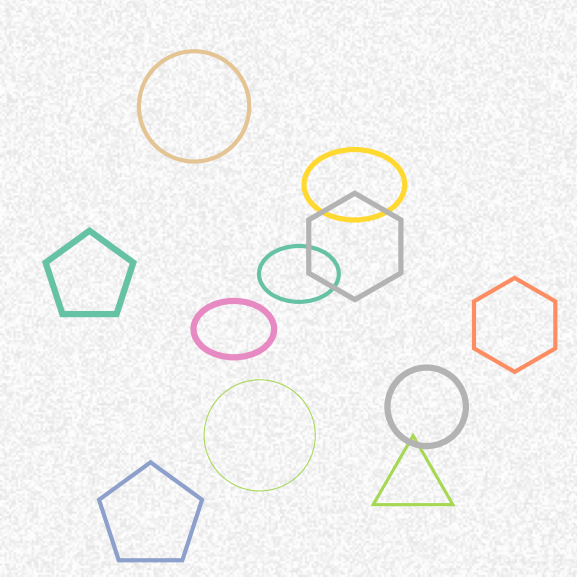[{"shape": "oval", "thickness": 2, "radius": 0.35, "center": [0.518, 0.525]}, {"shape": "pentagon", "thickness": 3, "radius": 0.4, "center": [0.155, 0.52]}, {"shape": "hexagon", "thickness": 2, "radius": 0.41, "center": [0.891, 0.437]}, {"shape": "pentagon", "thickness": 2, "radius": 0.47, "center": [0.261, 0.105]}, {"shape": "oval", "thickness": 3, "radius": 0.35, "center": [0.405, 0.429]}, {"shape": "triangle", "thickness": 1.5, "radius": 0.4, "center": [0.715, 0.165]}, {"shape": "circle", "thickness": 0.5, "radius": 0.48, "center": [0.45, 0.245]}, {"shape": "oval", "thickness": 2.5, "radius": 0.44, "center": [0.614, 0.679]}, {"shape": "circle", "thickness": 2, "radius": 0.48, "center": [0.336, 0.815]}, {"shape": "circle", "thickness": 3, "radius": 0.34, "center": [0.739, 0.295]}, {"shape": "hexagon", "thickness": 2.5, "radius": 0.46, "center": [0.614, 0.572]}]